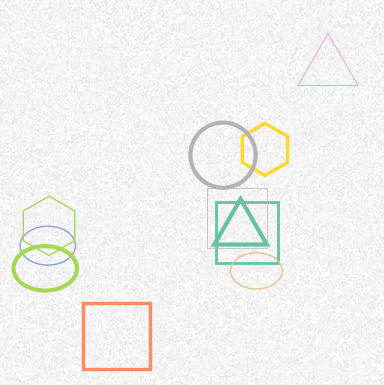[{"shape": "square", "thickness": 2, "radius": 0.4, "center": [0.641, 0.396]}, {"shape": "triangle", "thickness": 3, "radius": 0.39, "center": [0.625, 0.404]}, {"shape": "square", "thickness": 2.5, "radius": 0.43, "center": [0.303, 0.128]}, {"shape": "oval", "thickness": 1, "radius": 0.36, "center": [0.124, 0.362]}, {"shape": "triangle", "thickness": 0.5, "radius": 0.45, "center": [0.852, 0.823]}, {"shape": "hexagon", "thickness": 1, "radius": 0.39, "center": [0.127, 0.413]}, {"shape": "oval", "thickness": 3, "radius": 0.41, "center": [0.117, 0.303]}, {"shape": "hexagon", "thickness": 2.5, "radius": 0.34, "center": [0.688, 0.612]}, {"shape": "oval", "thickness": 1, "radius": 0.34, "center": [0.666, 0.297]}, {"shape": "square", "thickness": 0.5, "radius": 0.39, "center": [0.616, 0.433]}, {"shape": "circle", "thickness": 3, "radius": 0.42, "center": [0.579, 0.597]}]